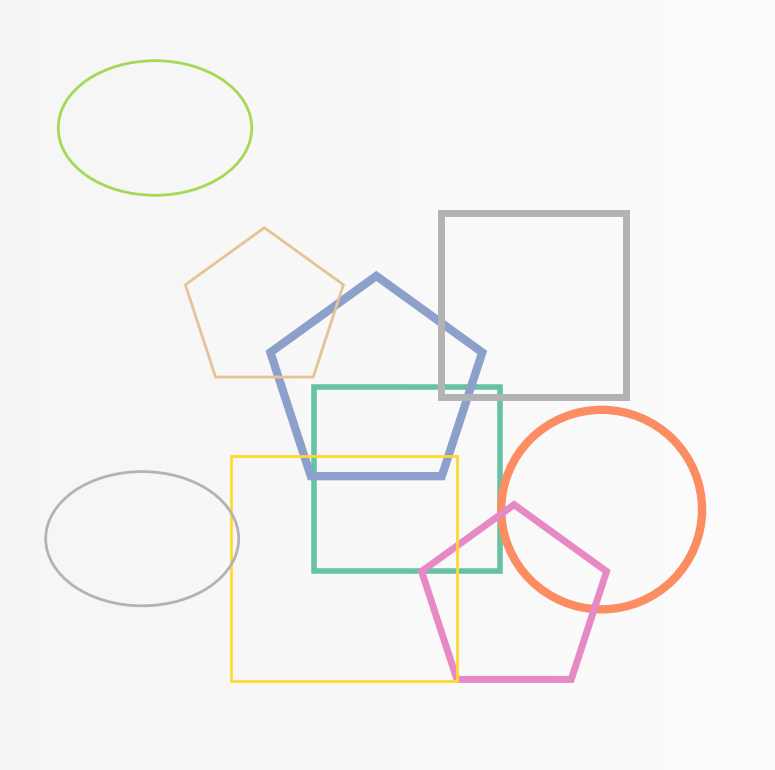[{"shape": "square", "thickness": 2, "radius": 0.6, "center": [0.525, 0.378]}, {"shape": "circle", "thickness": 3, "radius": 0.65, "center": [0.776, 0.338]}, {"shape": "pentagon", "thickness": 3, "radius": 0.72, "center": [0.486, 0.498]}, {"shape": "pentagon", "thickness": 2.5, "radius": 0.63, "center": [0.663, 0.219]}, {"shape": "oval", "thickness": 1, "radius": 0.62, "center": [0.2, 0.834]}, {"shape": "square", "thickness": 1, "radius": 0.73, "center": [0.444, 0.262]}, {"shape": "pentagon", "thickness": 1, "radius": 0.54, "center": [0.341, 0.597]}, {"shape": "oval", "thickness": 1, "radius": 0.62, "center": [0.183, 0.3]}, {"shape": "square", "thickness": 2.5, "radius": 0.6, "center": [0.689, 0.604]}]